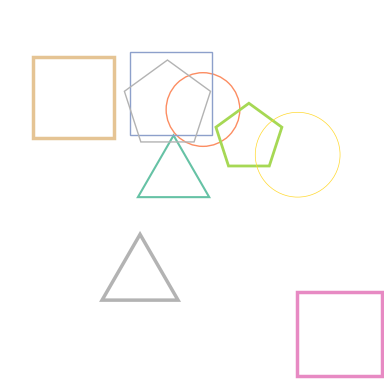[{"shape": "triangle", "thickness": 1.5, "radius": 0.53, "center": [0.451, 0.541]}, {"shape": "circle", "thickness": 1, "radius": 0.48, "center": [0.527, 0.716]}, {"shape": "square", "thickness": 1, "radius": 0.53, "center": [0.443, 0.757]}, {"shape": "square", "thickness": 2.5, "radius": 0.55, "center": [0.881, 0.132]}, {"shape": "pentagon", "thickness": 2, "radius": 0.45, "center": [0.646, 0.642]}, {"shape": "circle", "thickness": 0.5, "radius": 0.55, "center": [0.773, 0.598]}, {"shape": "square", "thickness": 2.5, "radius": 0.53, "center": [0.19, 0.747]}, {"shape": "pentagon", "thickness": 1, "radius": 0.59, "center": [0.435, 0.726]}, {"shape": "triangle", "thickness": 2.5, "radius": 0.57, "center": [0.364, 0.277]}]